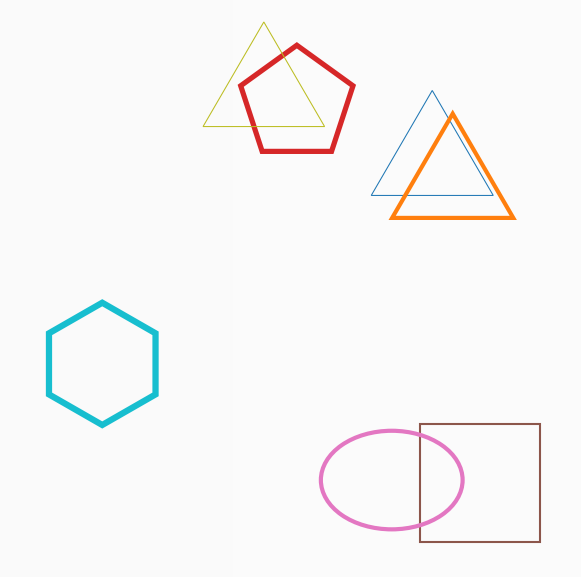[{"shape": "triangle", "thickness": 0.5, "radius": 0.61, "center": [0.744, 0.721]}, {"shape": "triangle", "thickness": 2, "radius": 0.6, "center": [0.779, 0.682]}, {"shape": "pentagon", "thickness": 2.5, "radius": 0.51, "center": [0.511, 0.819]}, {"shape": "square", "thickness": 1, "radius": 0.51, "center": [0.826, 0.163]}, {"shape": "oval", "thickness": 2, "radius": 0.61, "center": [0.674, 0.168]}, {"shape": "triangle", "thickness": 0.5, "radius": 0.6, "center": [0.454, 0.84]}, {"shape": "hexagon", "thickness": 3, "radius": 0.53, "center": [0.176, 0.369]}]